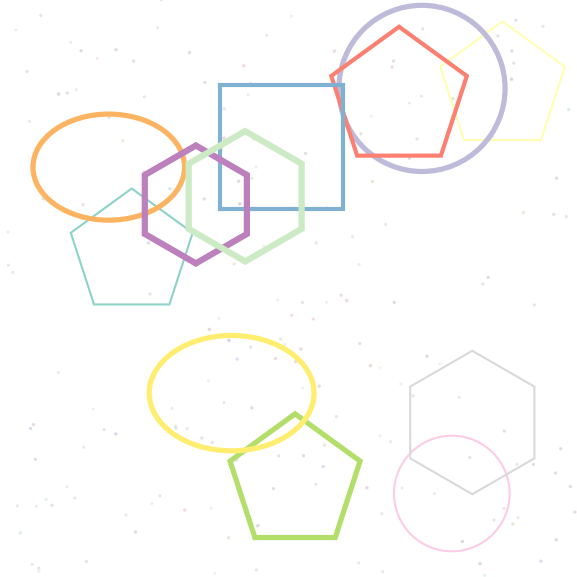[{"shape": "pentagon", "thickness": 1, "radius": 0.55, "center": [0.228, 0.562]}, {"shape": "pentagon", "thickness": 1, "radius": 0.57, "center": [0.87, 0.848]}, {"shape": "circle", "thickness": 2.5, "radius": 0.72, "center": [0.731, 0.846]}, {"shape": "pentagon", "thickness": 2, "radius": 0.62, "center": [0.691, 0.829]}, {"shape": "square", "thickness": 2, "radius": 0.53, "center": [0.488, 0.744]}, {"shape": "oval", "thickness": 2.5, "radius": 0.66, "center": [0.188, 0.71]}, {"shape": "pentagon", "thickness": 2.5, "radius": 0.59, "center": [0.511, 0.164]}, {"shape": "circle", "thickness": 1, "radius": 0.5, "center": [0.782, 0.145]}, {"shape": "hexagon", "thickness": 1, "radius": 0.62, "center": [0.818, 0.268]}, {"shape": "hexagon", "thickness": 3, "radius": 0.51, "center": [0.339, 0.645]}, {"shape": "hexagon", "thickness": 3, "radius": 0.56, "center": [0.425, 0.659]}, {"shape": "oval", "thickness": 2.5, "radius": 0.71, "center": [0.401, 0.318]}]